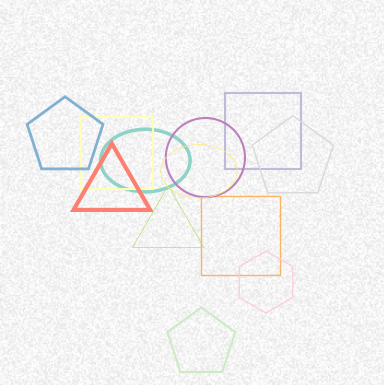[{"shape": "oval", "thickness": 2.5, "radius": 0.58, "center": [0.378, 0.583]}, {"shape": "square", "thickness": 1.5, "radius": 0.47, "center": [0.305, 0.602]}, {"shape": "square", "thickness": 1.5, "radius": 0.49, "center": [0.683, 0.661]}, {"shape": "triangle", "thickness": 3, "radius": 0.57, "center": [0.291, 0.512]}, {"shape": "pentagon", "thickness": 2, "radius": 0.52, "center": [0.169, 0.645]}, {"shape": "square", "thickness": 1, "radius": 0.51, "center": [0.625, 0.389]}, {"shape": "triangle", "thickness": 0.5, "radius": 0.54, "center": [0.437, 0.411]}, {"shape": "hexagon", "thickness": 1, "radius": 0.4, "center": [0.691, 0.267]}, {"shape": "pentagon", "thickness": 1, "radius": 0.55, "center": [0.761, 0.589]}, {"shape": "circle", "thickness": 1.5, "radius": 0.51, "center": [0.533, 0.591]}, {"shape": "pentagon", "thickness": 1.5, "radius": 0.46, "center": [0.523, 0.109]}, {"shape": "oval", "thickness": 0.5, "radius": 0.5, "center": [0.517, 0.555]}]